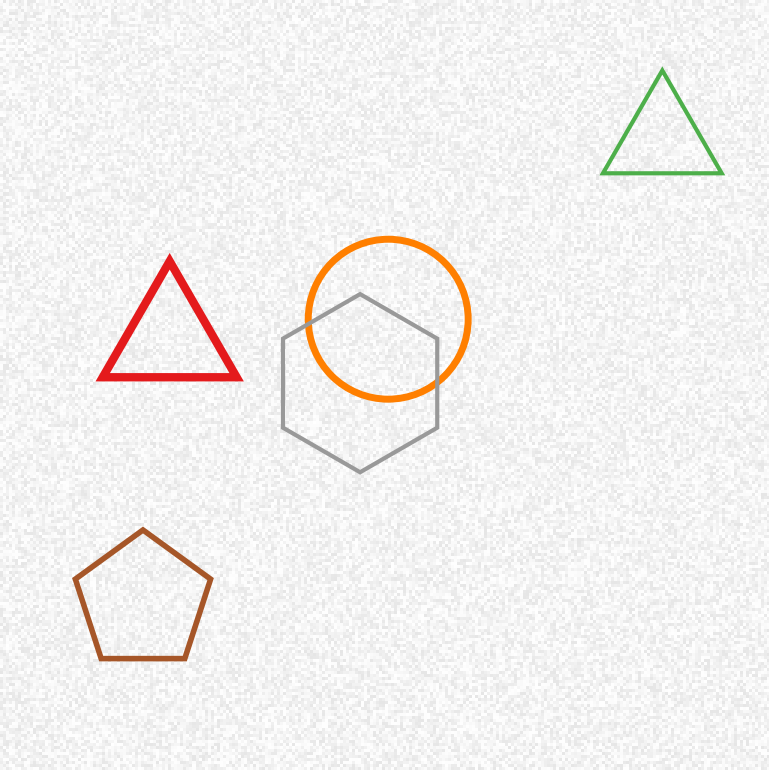[{"shape": "triangle", "thickness": 3, "radius": 0.5, "center": [0.22, 0.56]}, {"shape": "triangle", "thickness": 1.5, "radius": 0.45, "center": [0.86, 0.819]}, {"shape": "circle", "thickness": 2.5, "radius": 0.52, "center": [0.504, 0.585]}, {"shape": "pentagon", "thickness": 2, "radius": 0.46, "center": [0.186, 0.219]}, {"shape": "hexagon", "thickness": 1.5, "radius": 0.58, "center": [0.468, 0.502]}]